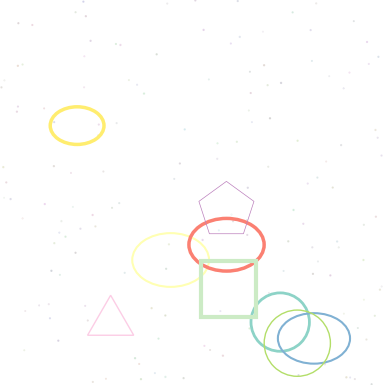[{"shape": "circle", "thickness": 2, "radius": 0.38, "center": [0.728, 0.163]}, {"shape": "oval", "thickness": 1.5, "radius": 0.5, "center": [0.443, 0.325]}, {"shape": "oval", "thickness": 2.5, "radius": 0.49, "center": [0.588, 0.364]}, {"shape": "oval", "thickness": 1.5, "radius": 0.47, "center": [0.815, 0.121]}, {"shape": "circle", "thickness": 1, "radius": 0.43, "center": [0.772, 0.109]}, {"shape": "triangle", "thickness": 1, "radius": 0.35, "center": [0.287, 0.164]}, {"shape": "pentagon", "thickness": 0.5, "radius": 0.38, "center": [0.588, 0.454]}, {"shape": "square", "thickness": 3, "radius": 0.36, "center": [0.594, 0.249]}, {"shape": "oval", "thickness": 2.5, "radius": 0.35, "center": [0.2, 0.674]}]